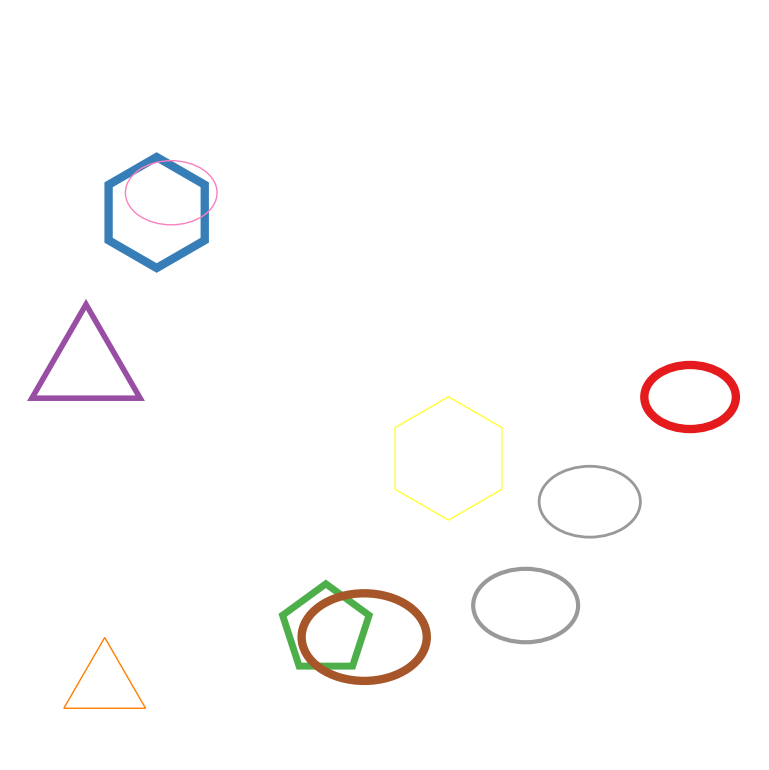[{"shape": "oval", "thickness": 3, "radius": 0.3, "center": [0.896, 0.484]}, {"shape": "hexagon", "thickness": 3, "radius": 0.36, "center": [0.203, 0.724]}, {"shape": "pentagon", "thickness": 2.5, "radius": 0.3, "center": [0.423, 0.183]}, {"shape": "triangle", "thickness": 2, "radius": 0.41, "center": [0.112, 0.523]}, {"shape": "triangle", "thickness": 0.5, "radius": 0.31, "center": [0.136, 0.111]}, {"shape": "hexagon", "thickness": 0.5, "radius": 0.4, "center": [0.582, 0.405]}, {"shape": "oval", "thickness": 3, "radius": 0.41, "center": [0.473, 0.173]}, {"shape": "oval", "thickness": 0.5, "radius": 0.3, "center": [0.222, 0.75]}, {"shape": "oval", "thickness": 1, "radius": 0.33, "center": [0.766, 0.348]}, {"shape": "oval", "thickness": 1.5, "radius": 0.34, "center": [0.683, 0.214]}]